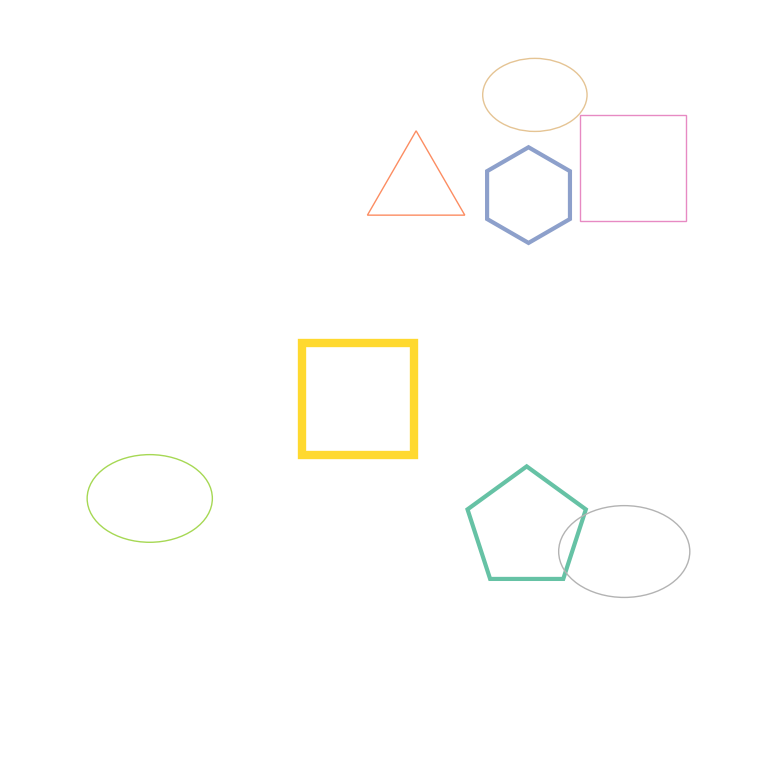[{"shape": "pentagon", "thickness": 1.5, "radius": 0.4, "center": [0.684, 0.314]}, {"shape": "triangle", "thickness": 0.5, "radius": 0.37, "center": [0.54, 0.757]}, {"shape": "hexagon", "thickness": 1.5, "radius": 0.31, "center": [0.686, 0.747]}, {"shape": "square", "thickness": 0.5, "radius": 0.34, "center": [0.822, 0.782]}, {"shape": "oval", "thickness": 0.5, "radius": 0.41, "center": [0.194, 0.353]}, {"shape": "square", "thickness": 3, "radius": 0.36, "center": [0.465, 0.482]}, {"shape": "oval", "thickness": 0.5, "radius": 0.34, "center": [0.695, 0.877]}, {"shape": "oval", "thickness": 0.5, "radius": 0.43, "center": [0.811, 0.284]}]